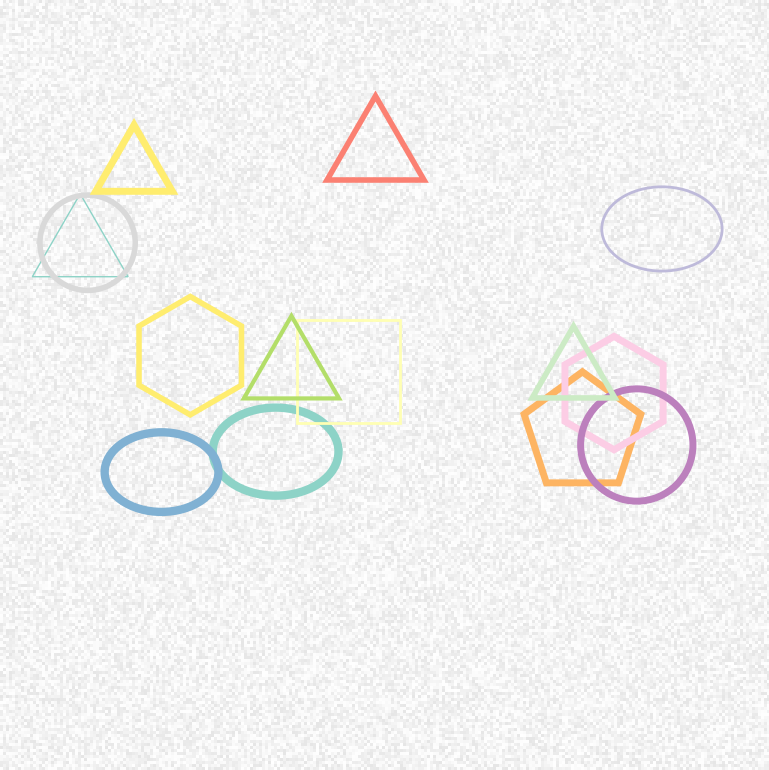[{"shape": "triangle", "thickness": 0.5, "radius": 0.36, "center": [0.104, 0.677]}, {"shape": "oval", "thickness": 3, "radius": 0.41, "center": [0.358, 0.413]}, {"shape": "square", "thickness": 1, "radius": 0.33, "center": [0.453, 0.518]}, {"shape": "oval", "thickness": 1, "radius": 0.39, "center": [0.86, 0.703]}, {"shape": "triangle", "thickness": 2, "radius": 0.36, "center": [0.488, 0.803]}, {"shape": "oval", "thickness": 3, "radius": 0.37, "center": [0.21, 0.387]}, {"shape": "pentagon", "thickness": 2.5, "radius": 0.4, "center": [0.756, 0.437]}, {"shape": "triangle", "thickness": 1.5, "radius": 0.36, "center": [0.379, 0.518]}, {"shape": "hexagon", "thickness": 2.5, "radius": 0.37, "center": [0.797, 0.49]}, {"shape": "circle", "thickness": 2, "radius": 0.31, "center": [0.114, 0.685]}, {"shape": "circle", "thickness": 2.5, "radius": 0.36, "center": [0.827, 0.422]}, {"shape": "triangle", "thickness": 2, "radius": 0.31, "center": [0.745, 0.514]}, {"shape": "triangle", "thickness": 2.5, "radius": 0.29, "center": [0.174, 0.78]}, {"shape": "hexagon", "thickness": 2, "radius": 0.38, "center": [0.247, 0.538]}]